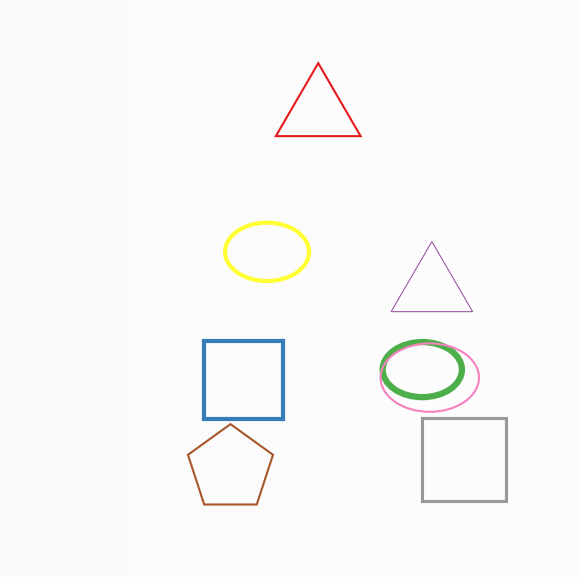[{"shape": "triangle", "thickness": 1, "radius": 0.42, "center": [0.548, 0.806]}, {"shape": "square", "thickness": 2, "radius": 0.34, "center": [0.419, 0.341]}, {"shape": "oval", "thickness": 3, "radius": 0.34, "center": [0.727, 0.359]}, {"shape": "triangle", "thickness": 0.5, "radius": 0.4, "center": [0.743, 0.5]}, {"shape": "oval", "thickness": 2, "radius": 0.36, "center": [0.459, 0.563]}, {"shape": "pentagon", "thickness": 1, "radius": 0.38, "center": [0.397, 0.188]}, {"shape": "oval", "thickness": 1, "radius": 0.42, "center": [0.739, 0.345]}, {"shape": "square", "thickness": 1.5, "radius": 0.36, "center": [0.798, 0.204]}]